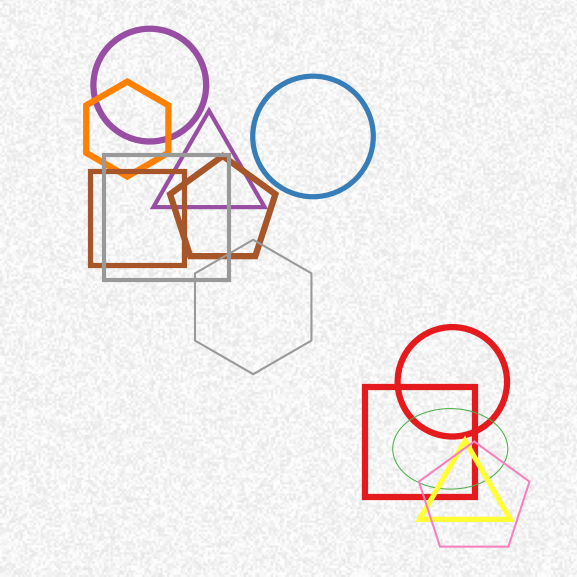[{"shape": "square", "thickness": 3, "radius": 0.48, "center": [0.727, 0.234]}, {"shape": "circle", "thickness": 3, "radius": 0.47, "center": [0.783, 0.338]}, {"shape": "circle", "thickness": 2.5, "radius": 0.52, "center": [0.542, 0.763]}, {"shape": "oval", "thickness": 0.5, "radius": 0.5, "center": [0.78, 0.222]}, {"shape": "circle", "thickness": 3, "radius": 0.49, "center": [0.259, 0.852]}, {"shape": "triangle", "thickness": 2, "radius": 0.56, "center": [0.362, 0.696]}, {"shape": "hexagon", "thickness": 3, "radius": 0.41, "center": [0.22, 0.776]}, {"shape": "triangle", "thickness": 2.5, "radius": 0.45, "center": [0.805, 0.145]}, {"shape": "square", "thickness": 2.5, "radius": 0.41, "center": [0.237, 0.622]}, {"shape": "pentagon", "thickness": 3, "radius": 0.48, "center": [0.386, 0.633]}, {"shape": "pentagon", "thickness": 1, "radius": 0.5, "center": [0.821, 0.134]}, {"shape": "square", "thickness": 2, "radius": 0.54, "center": [0.288, 0.623]}, {"shape": "hexagon", "thickness": 1, "radius": 0.58, "center": [0.438, 0.468]}]